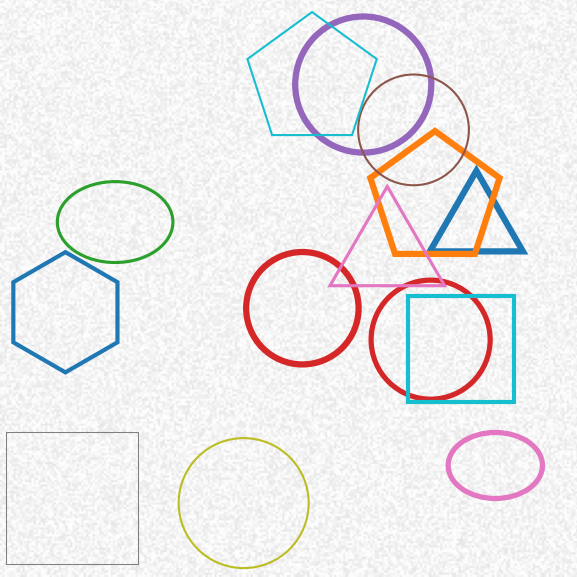[{"shape": "hexagon", "thickness": 2, "radius": 0.52, "center": [0.113, 0.458]}, {"shape": "triangle", "thickness": 3, "radius": 0.47, "center": [0.825, 0.61]}, {"shape": "pentagon", "thickness": 3, "radius": 0.59, "center": [0.753, 0.655]}, {"shape": "oval", "thickness": 1.5, "radius": 0.5, "center": [0.199, 0.615]}, {"shape": "circle", "thickness": 3, "radius": 0.49, "center": [0.524, 0.465]}, {"shape": "circle", "thickness": 2.5, "radius": 0.52, "center": [0.746, 0.411]}, {"shape": "circle", "thickness": 3, "radius": 0.59, "center": [0.629, 0.853]}, {"shape": "circle", "thickness": 1, "radius": 0.48, "center": [0.716, 0.774]}, {"shape": "triangle", "thickness": 1.5, "radius": 0.57, "center": [0.671, 0.562]}, {"shape": "oval", "thickness": 2.5, "radius": 0.41, "center": [0.858, 0.193]}, {"shape": "square", "thickness": 0.5, "radius": 0.57, "center": [0.125, 0.136]}, {"shape": "circle", "thickness": 1, "radius": 0.56, "center": [0.422, 0.128]}, {"shape": "square", "thickness": 2, "radius": 0.46, "center": [0.798, 0.394]}, {"shape": "pentagon", "thickness": 1, "radius": 0.59, "center": [0.54, 0.86]}]